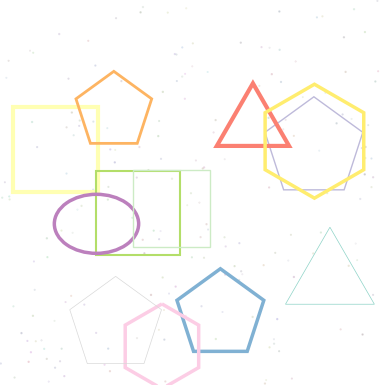[{"shape": "triangle", "thickness": 0.5, "radius": 0.67, "center": [0.857, 0.276]}, {"shape": "square", "thickness": 3, "radius": 0.55, "center": [0.143, 0.612]}, {"shape": "pentagon", "thickness": 1, "radius": 0.67, "center": [0.815, 0.615]}, {"shape": "triangle", "thickness": 3, "radius": 0.54, "center": [0.657, 0.675]}, {"shape": "pentagon", "thickness": 2.5, "radius": 0.59, "center": [0.572, 0.183]}, {"shape": "pentagon", "thickness": 2, "radius": 0.52, "center": [0.296, 0.711]}, {"shape": "square", "thickness": 1.5, "radius": 0.55, "center": [0.359, 0.447]}, {"shape": "hexagon", "thickness": 2.5, "radius": 0.55, "center": [0.421, 0.1]}, {"shape": "pentagon", "thickness": 0.5, "radius": 0.63, "center": [0.3, 0.157]}, {"shape": "oval", "thickness": 2.5, "radius": 0.55, "center": [0.251, 0.419]}, {"shape": "square", "thickness": 1, "radius": 0.5, "center": [0.446, 0.459]}, {"shape": "hexagon", "thickness": 2.5, "radius": 0.74, "center": [0.817, 0.633]}]